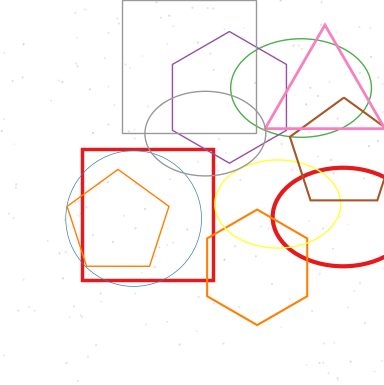[{"shape": "square", "thickness": 2.5, "radius": 0.85, "center": [0.383, 0.443]}, {"shape": "oval", "thickness": 3, "radius": 0.91, "center": [0.891, 0.436]}, {"shape": "circle", "thickness": 0.5, "radius": 0.88, "center": [0.347, 0.432]}, {"shape": "oval", "thickness": 1, "radius": 0.91, "center": [0.782, 0.771]}, {"shape": "hexagon", "thickness": 1, "radius": 0.85, "center": [0.596, 0.747]}, {"shape": "pentagon", "thickness": 1, "radius": 0.7, "center": [0.307, 0.421]}, {"shape": "hexagon", "thickness": 1.5, "radius": 0.75, "center": [0.668, 0.306]}, {"shape": "oval", "thickness": 1, "radius": 0.82, "center": [0.721, 0.47]}, {"shape": "pentagon", "thickness": 1.5, "radius": 0.74, "center": [0.893, 0.599]}, {"shape": "triangle", "thickness": 2, "radius": 0.9, "center": [0.844, 0.756]}, {"shape": "oval", "thickness": 1, "radius": 0.78, "center": [0.533, 0.653]}, {"shape": "square", "thickness": 1, "radius": 0.87, "center": [0.491, 0.828]}]